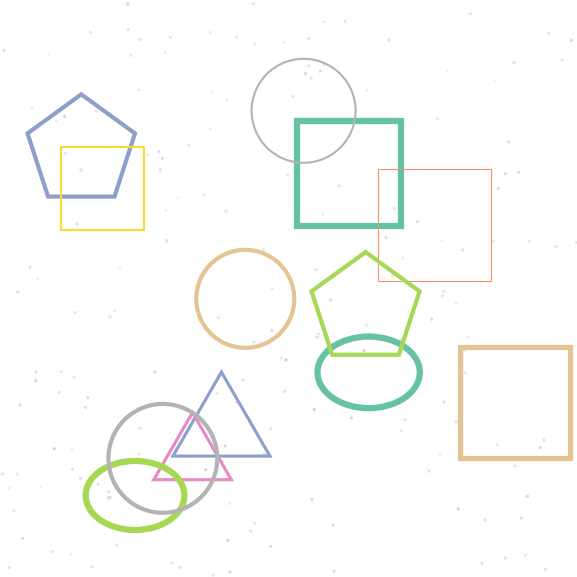[{"shape": "square", "thickness": 3, "radius": 0.45, "center": [0.605, 0.698]}, {"shape": "oval", "thickness": 3, "radius": 0.44, "center": [0.638, 0.354]}, {"shape": "square", "thickness": 0.5, "radius": 0.49, "center": [0.752, 0.609]}, {"shape": "pentagon", "thickness": 2, "radius": 0.49, "center": [0.141, 0.738]}, {"shape": "triangle", "thickness": 1.5, "radius": 0.48, "center": [0.383, 0.258]}, {"shape": "triangle", "thickness": 1.5, "radius": 0.39, "center": [0.333, 0.207]}, {"shape": "pentagon", "thickness": 2, "radius": 0.49, "center": [0.633, 0.464]}, {"shape": "oval", "thickness": 3, "radius": 0.43, "center": [0.234, 0.141]}, {"shape": "square", "thickness": 1, "radius": 0.36, "center": [0.178, 0.672]}, {"shape": "circle", "thickness": 2, "radius": 0.42, "center": [0.425, 0.482]}, {"shape": "square", "thickness": 2.5, "radius": 0.48, "center": [0.892, 0.302]}, {"shape": "circle", "thickness": 2, "radius": 0.47, "center": [0.282, 0.205]}, {"shape": "circle", "thickness": 1, "radius": 0.45, "center": [0.526, 0.807]}]